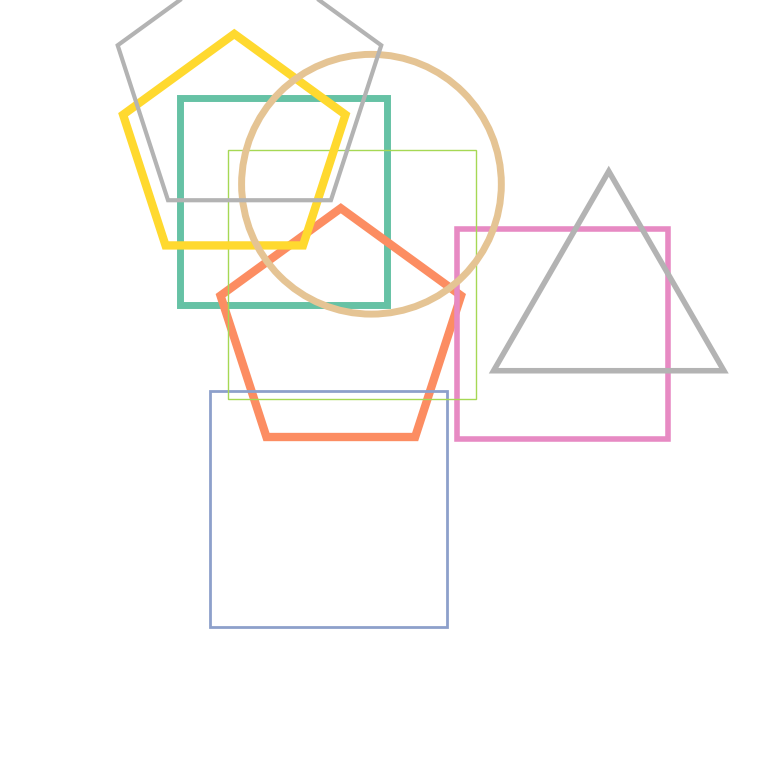[{"shape": "square", "thickness": 2.5, "radius": 0.67, "center": [0.368, 0.738]}, {"shape": "pentagon", "thickness": 3, "radius": 0.82, "center": [0.443, 0.565]}, {"shape": "square", "thickness": 1, "radius": 0.77, "center": [0.427, 0.339]}, {"shape": "square", "thickness": 2, "radius": 0.68, "center": [0.731, 0.566]}, {"shape": "square", "thickness": 0.5, "radius": 0.81, "center": [0.457, 0.644]}, {"shape": "pentagon", "thickness": 3, "radius": 0.76, "center": [0.304, 0.804]}, {"shape": "circle", "thickness": 2.5, "radius": 0.84, "center": [0.482, 0.761]}, {"shape": "triangle", "thickness": 2, "radius": 0.86, "center": [0.791, 0.605]}, {"shape": "pentagon", "thickness": 1.5, "radius": 0.9, "center": [0.324, 0.886]}]